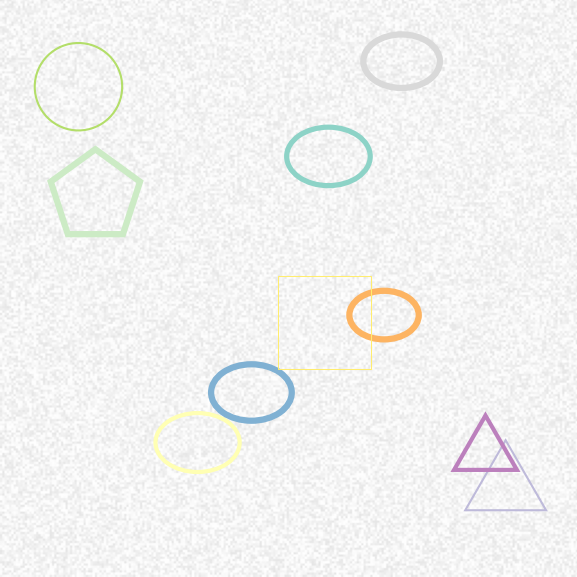[{"shape": "oval", "thickness": 2.5, "radius": 0.36, "center": [0.569, 0.728]}, {"shape": "oval", "thickness": 2, "radius": 0.36, "center": [0.342, 0.233]}, {"shape": "triangle", "thickness": 1, "radius": 0.4, "center": [0.876, 0.156]}, {"shape": "oval", "thickness": 3, "radius": 0.35, "center": [0.435, 0.319]}, {"shape": "oval", "thickness": 3, "radius": 0.3, "center": [0.665, 0.454]}, {"shape": "circle", "thickness": 1, "radius": 0.38, "center": [0.136, 0.849]}, {"shape": "oval", "thickness": 3, "radius": 0.33, "center": [0.695, 0.893]}, {"shape": "triangle", "thickness": 2, "radius": 0.31, "center": [0.841, 0.217]}, {"shape": "pentagon", "thickness": 3, "radius": 0.41, "center": [0.165, 0.659]}, {"shape": "square", "thickness": 0.5, "radius": 0.4, "center": [0.561, 0.44]}]